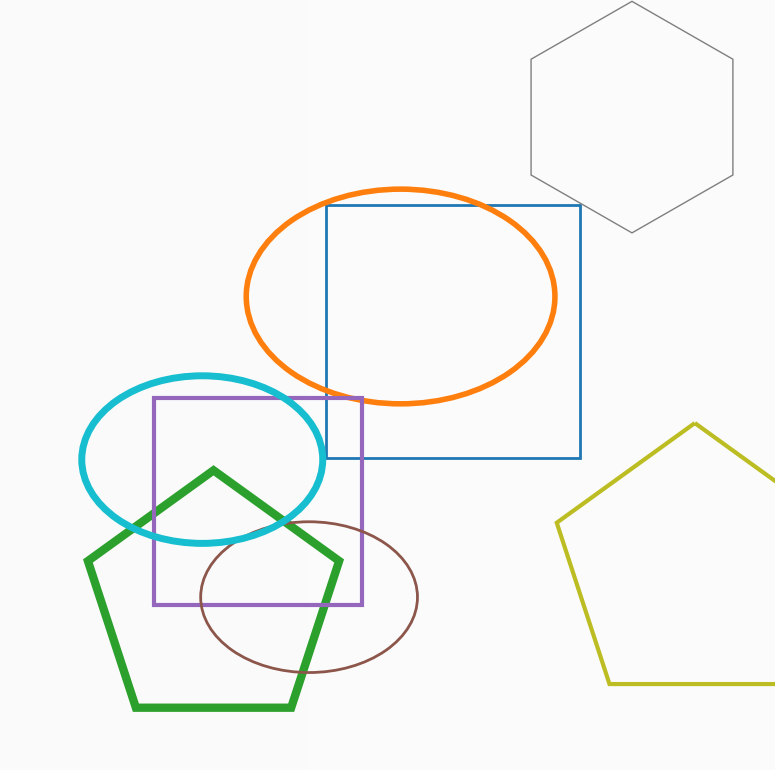[{"shape": "square", "thickness": 1, "radius": 0.82, "center": [0.585, 0.57]}, {"shape": "oval", "thickness": 2, "radius": 1.0, "center": [0.517, 0.615]}, {"shape": "pentagon", "thickness": 3, "radius": 0.85, "center": [0.276, 0.219]}, {"shape": "square", "thickness": 1.5, "radius": 0.67, "center": [0.333, 0.349]}, {"shape": "oval", "thickness": 1, "radius": 0.7, "center": [0.399, 0.224]}, {"shape": "hexagon", "thickness": 0.5, "radius": 0.75, "center": [0.815, 0.848]}, {"shape": "pentagon", "thickness": 1.5, "radius": 0.94, "center": [0.897, 0.263]}, {"shape": "oval", "thickness": 2.5, "radius": 0.78, "center": [0.261, 0.403]}]